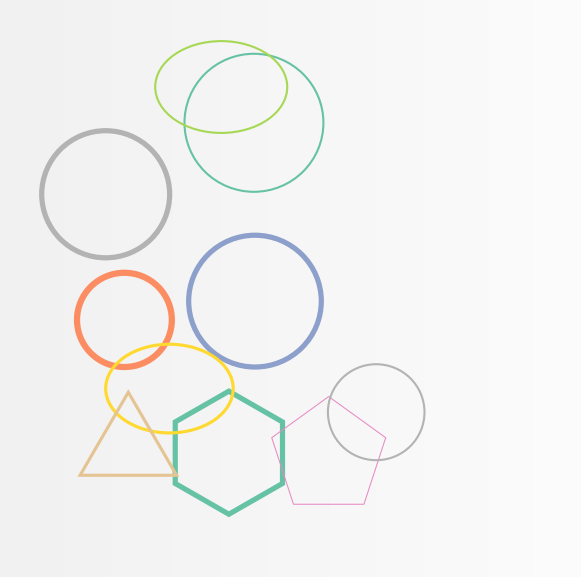[{"shape": "circle", "thickness": 1, "radius": 0.6, "center": [0.437, 0.787]}, {"shape": "hexagon", "thickness": 2.5, "radius": 0.53, "center": [0.394, 0.215]}, {"shape": "circle", "thickness": 3, "radius": 0.41, "center": [0.214, 0.445]}, {"shape": "circle", "thickness": 2.5, "radius": 0.57, "center": [0.439, 0.478]}, {"shape": "pentagon", "thickness": 0.5, "radius": 0.52, "center": [0.566, 0.209]}, {"shape": "oval", "thickness": 1, "radius": 0.57, "center": [0.381, 0.848]}, {"shape": "oval", "thickness": 1.5, "radius": 0.55, "center": [0.292, 0.326]}, {"shape": "triangle", "thickness": 1.5, "radius": 0.48, "center": [0.221, 0.224]}, {"shape": "circle", "thickness": 2.5, "radius": 0.55, "center": [0.182, 0.663]}, {"shape": "circle", "thickness": 1, "radius": 0.42, "center": [0.647, 0.285]}]